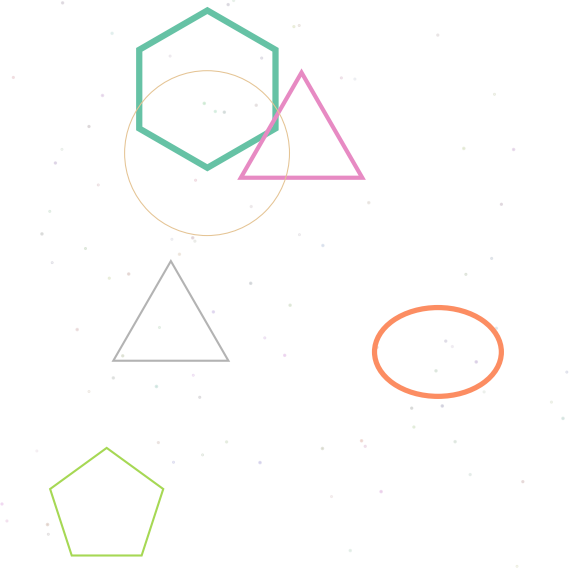[{"shape": "hexagon", "thickness": 3, "radius": 0.68, "center": [0.359, 0.845]}, {"shape": "oval", "thickness": 2.5, "radius": 0.55, "center": [0.758, 0.39]}, {"shape": "triangle", "thickness": 2, "radius": 0.61, "center": [0.522, 0.752]}, {"shape": "pentagon", "thickness": 1, "radius": 0.51, "center": [0.185, 0.121]}, {"shape": "circle", "thickness": 0.5, "radius": 0.71, "center": [0.359, 0.734]}, {"shape": "triangle", "thickness": 1, "radius": 0.58, "center": [0.296, 0.432]}]